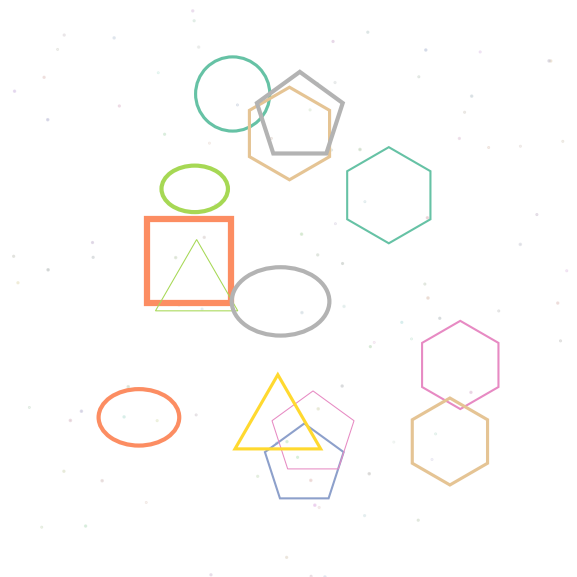[{"shape": "hexagon", "thickness": 1, "radius": 0.42, "center": [0.673, 0.661]}, {"shape": "circle", "thickness": 1.5, "radius": 0.32, "center": [0.403, 0.836]}, {"shape": "oval", "thickness": 2, "radius": 0.35, "center": [0.241, 0.276]}, {"shape": "square", "thickness": 3, "radius": 0.36, "center": [0.327, 0.547]}, {"shape": "pentagon", "thickness": 1, "radius": 0.36, "center": [0.527, 0.194]}, {"shape": "pentagon", "thickness": 0.5, "radius": 0.37, "center": [0.542, 0.248]}, {"shape": "hexagon", "thickness": 1, "radius": 0.38, "center": [0.797, 0.367]}, {"shape": "triangle", "thickness": 0.5, "radius": 0.41, "center": [0.34, 0.502]}, {"shape": "oval", "thickness": 2, "radius": 0.29, "center": [0.337, 0.672]}, {"shape": "triangle", "thickness": 1.5, "radius": 0.43, "center": [0.481, 0.265]}, {"shape": "hexagon", "thickness": 1.5, "radius": 0.38, "center": [0.779, 0.235]}, {"shape": "hexagon", "thickness": 1.5, "radius": 0.4, "center": [0.501, 0.768]}, {"shape": "oval", "thickness": 2, "radius": 0.42, "center": [0.486, 0.477]}, {"shape": "pentagon", "thickness": 2, "radius": 0.39, "center": [0.519, 0.797]}]